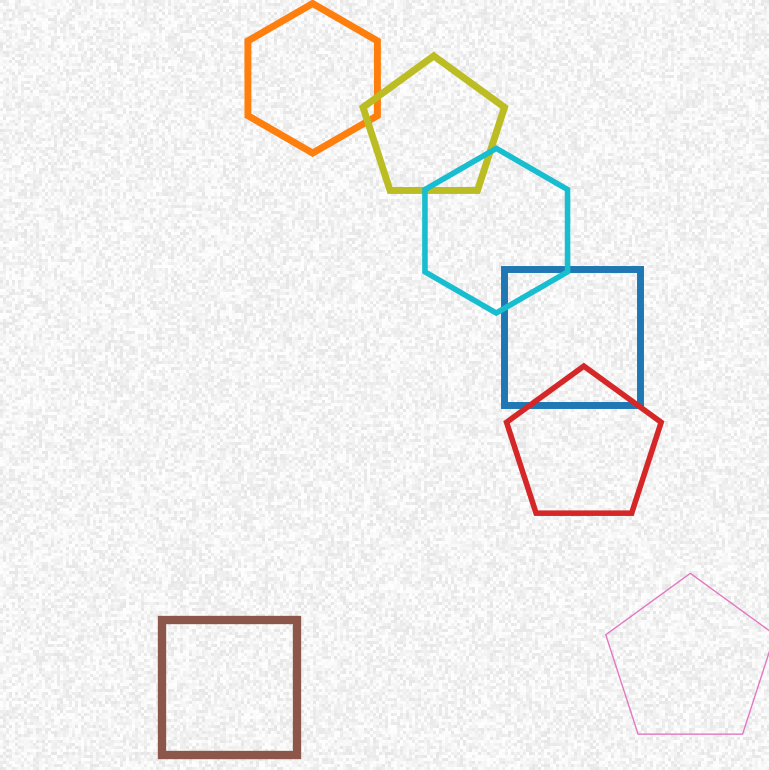[{"shape": "square", "thickness": 2.5, "radius": 0.44, "center": [0.743, 0.563]}, {"shape": "hexagon", "thickness": 2.5, "radius": 0.49, "center": [0.406, 0.898]}, {"shape": "pentagon", "thickness": 2, "radius": 0.53, "center": [0.758, 0.419]}, {"shape": "square", "thickness": 3, "radius": 0.44, "center": [0.298, 0.107]}, {"shape": "pentagon", "thickness": 0.5, "radius": 0.58, "center": [0.897, 0.14]}, {"shape": "pentagon", "thickness": 2.5, "radius": 0.48, "center": [0.563, 0.831]}, {"shape": "hexagon", "thickness": 2, "radius": 0.53, "center": [0.644, 0.7]}]